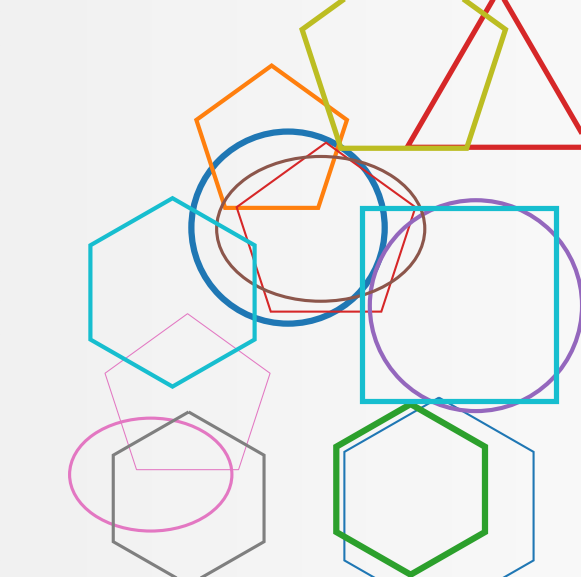[{"shape": "circle", "thickness": 3, "radius": 0.83, "center": [0.496, 0.605]}, {"shape": "hexagon", "thickness": 1, "radius": 0.94, "center": [0.755, 0.123]}, {"shape": "pentagon", "thickness": 2, "radius": 0.68, "center": [0.467, 0.749]}, {"shape": "hexagon", "thickness": 3, "radius": 0.74, "center": [0.706, 0.152]}, {"shape": "triangle", "thickness": 2.5, "radius": 0.91, "center": [0.858, 0.835]}, {"shape": "pentagon", "thickness": 1, "radius": 0.81, "center": [0.561, 0.59]}, {"shape": "circle", "thickness": 2, "radius": 0.91, "center": [0.819, 0.47]}, {"shape": "oval", "thickness": 1.5, "radius": 0.9, "center": [0.552, 0.603]}, {"shape": "pentagon", "thickness": 0.5, "radius": 0.75, "center": [0.323, 0.307]}, {"shape": "oval", "thickness": 1.5, "radius": 0.7, "center": [0.259, 0.177]}, {"shape": "hexagon", "thickness": 1.5, "radius": 0.75, "center": [0.325, 0.136]}, {"shape": "pentagon", "thickness": 2.5, "radius": 0.92, "center": [0.695, 0.891]}, {"shape": "hexagon", "thickness": 2, "radius": 0.82, "center": [0.297, 0.493]}, {"shape": "square", "thickness": 2.5, "radius": 0.84, "center": [0.79, 0.472]}]